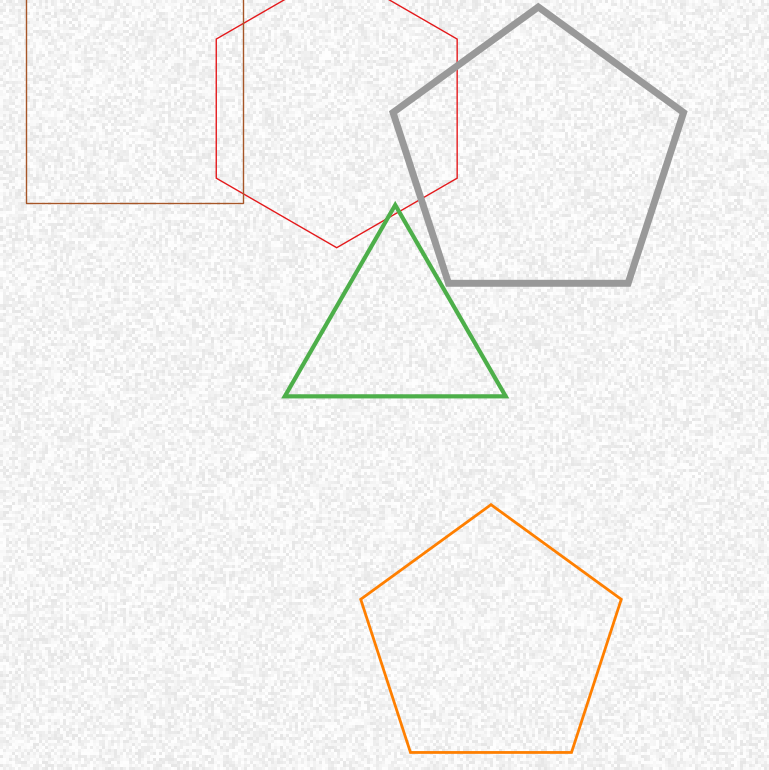[{"shape": "hexagon", "thickness": 0.5, "radius": 0.9, "center": [0.437, 0.859]}, {"shape": "triangle", "thickness": 1.5, "radius": 0.83, "center": [0.513, 0.568]}, {"shape": "pentagon", "thickness": 1, "radius": 0.89, "center": [0.638, 0.167]}, {"shape": "square", "thickness": 0.5, "radius": 0.7, "center": [0.175, 0.876]}, {"shape": "pentagon", "thickness": 2.5, "radius": 0.99, "center": [0.699, 0.793]}]